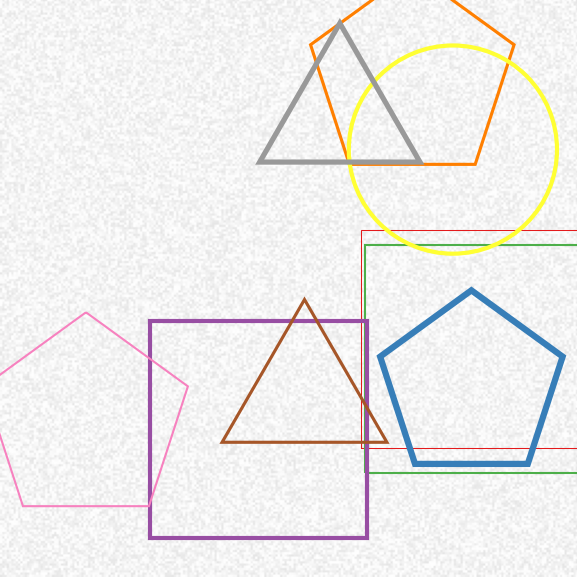[{"shape": "square", "thickness": 0.5, "radius": 0.95, "center": [0.815, 0.412]}, {"shape": "pentagon", "thickness": 3, "radius": 0.83, "center": [0.816, 0.33]}, {"shape": "square", "thickness": 1, "radius": 0.99, "center": [0.83, 0.377]}, {"shape": "square", "thickness": 2, "radius": 0.94, "center": [0.448, 0.255]}, {"shape": "pentagon", "thickness": 1.5, "radius": 0.93, "center": [0.714, 0.864]}, {"shape": "circle", "thickness": 2, "radius": 0.9, "center": [0.784, 0.74]}, {"shape": "triangle", "thickness": 1.5, "radius": 0.82, "center": [0.527, 0.316]}, {"shape": "pentagon", "thickness": 1, "radius": 0.93, "center": [0.149, 0.273]}, {"shape": "triangle", "thickness": 2.5, "radius": 0.8, "center": [0.588, 0.799]}]